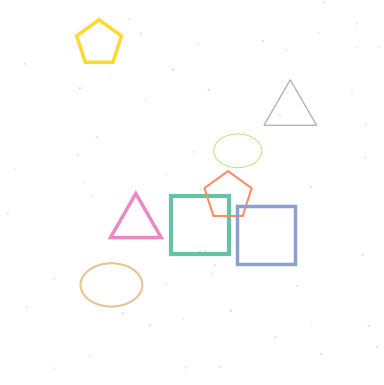[{"shape": "square", "thickness": 3, "radius": 0.38, "center": [0.52, 0.415]}, {"shape": "pentagon", "thickness": 1.5, "radius": 0.32, "center": [0.592, 0.491]}, {"shape": "square", "thickness": 2.5, "radius": 0.38, "center": [0.692, 0.391]}, {"shape": "triangle", "thickness": 2.5, "radius": 0.38, "center": [0.353, 0.421]}, {"shape": "oval", "thickness": 0.5, "radius": 0.31, "center": [0.618, 0.608]}, {"shape": "pentagon", "thickness": 2.5, "radius": 0.31, "center": [0.257, 0.888]}, {"shape": "oval", "thickness": 1.5, "radius": 0.4, "center": [0.289, 0.26]}, {"shape": "triangle", "thickness": 1, "radius": 0.39, "center": [0.754, 0.714]}]